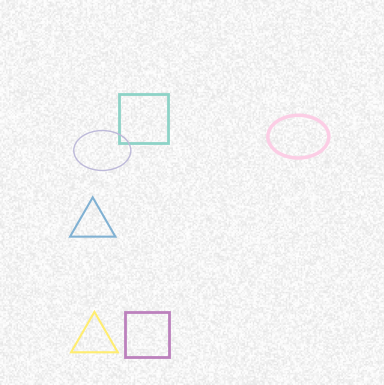[{"shape": "square", "thickness": 2, "radius": 0.32, "center": [0.372, 0.693]}, {"shape": "oval", "thickness": 1, "radius": 0.37, "center": [0.266, 0.609]}, {"shape": "triangle", "thickness": 1.5, "radius": 0.34, "center": [0.241, 0.419]}, {"shape": "oval", "thickness": 2.5, "radius": 0.4, "center": [0.775, 0.645]}, {"shape": "square", "thickness": 2, "radius": 0.29, "center": [0.382, 0.131]}, {"shape": "triangle", "thickness": 1.5, "radius": 0.35, "center": [0.245, 0.12]}]